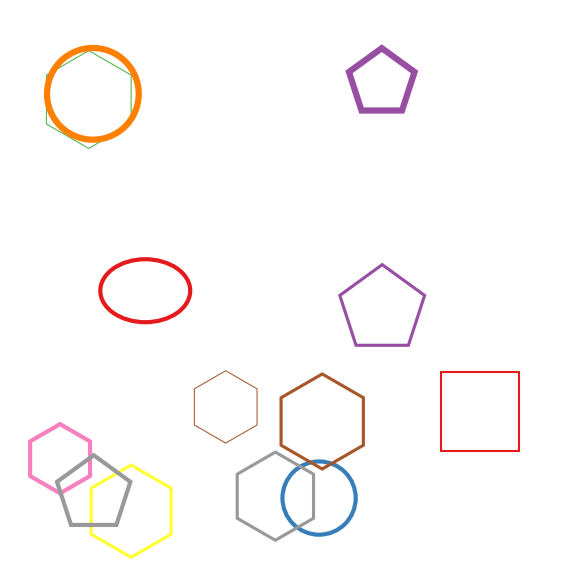[{"shape": "oval", "thickness": 2, "radius": 0.39, "center": [0.252, 0.496]}, {"shape": "square", "thickness": 1, "radius": 0.34, "center": [0.832, 0.286]}, {"shape": "circle", "thickness": 2, "radius": 0.32, "center": [0.553, 0.137]}, {"shape": "hexagon", "thickness": 0.5, "radius": 0.42, "center": [0.154, 0.827]}, {"shape": "pentagon", "thickness": 3, "radius": 0.3, "center": [0.661, 0.856]}, {"shape": "pentagon", "thickness": 1.5, "radius": 0.39, "center": [0.662, 0.464]}, {"shape": "circle", "thickness": 3, "radius": 0.4, "center": [0.161, 0.837]}, {"shape": "hexagon", "thickness": 1.5, "radius": 0.4, "center": [0.227, 0.114]}, {"shape": "hexagon", "thickness": 0.5, "radius": 0.31, "center": [0.391, 0.295]}, {"shape": "hexagon", "thickness": 1.5, "radius": 0.41, "center": [0.558, 0.269]}, {"shape": "hexagon", "thickness": 2, "radius": 0.3, "center": [0.104, 0.205]}, {"shape": "pentagon", "thickness": 2, "radius": 0.33, "center": [0.162, 0.144]}, {"shape": "hexagon", "thickness": 1.5, "radius": 0.38, "center": [0.477, 0.14]}]